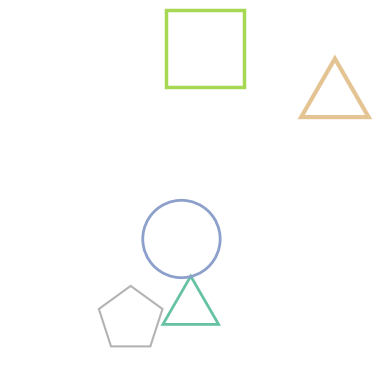[{"shape": "triangle", "thickness": 2, "radius": 0.42, "center": [0.495, 0.199]}, {"shape": "circle", "thickness": 2, "radius": 0.5, "center": [0.471, 0.379]}, {"shape": "square", "thickness": 2.5, "radius": 0.5, "center": [0.533, 0.873]}, {"shape": "triangle", "thickness": 3, "radius": 0.51, "center": [0.87, 0.746]}, {"shape": "pentagon", "thickness": 1.5, "radius": 0.43, "center": [0.339, 0.171]}]